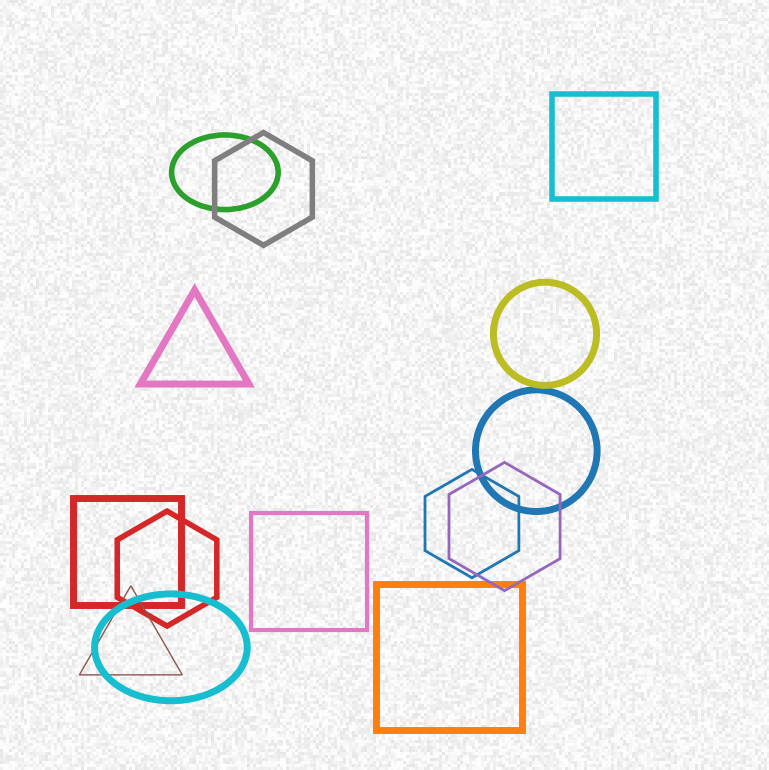[{"shape": "circle", "thickness": 2.5, "radius": 0.39, "center": [0.696, 0.415]}, {"shape": "hexagon", "thickness": 1, "radius": 0.35, "center": [0.613, 0.32]}, {"shape": "square", "thickness": 2.5, "radius": 0.47, "center": [0.584, 0.147]}, {"shape": "oval", "thickness": 2, "radius": 0.35, "center": [0.292, 0.776]}, {"shape": "square", "thickness": 2.5, "radius": 0.35, "center": [0.165, 0.284]}, {"shape": "hexagon", "thickness": 2, "radius": 0.37, "center": [0.217, 0.262]}, {"shape": "hexagon", "thickness": 1, "radius": 0.42, "center": [0.655, 0.316]}, {"shape": "triangle", "thickness": 0.5, "radius": 0.39, "center": [0.17, 0.162]}, {"shape": "triangle", "thickness": 2.5, "radius": 0.41, "center": [0.253, 0.542]}, {"shape": "square", "thickness": 1.5, "radius": 0.38, "center": [0.401, 0.258]}, {"shape": "hexagon", "thickness": 2, "radius": 0.37, "center": [0.342, 0.755]}, {"shape": "circle", "thickness": 2.5, "radius": 0.33, "center": [0.708, 0.566]}, {"shape": "square", "thickness": 2, "radius": 0.34, "center": [0.784, 0.81]}, {"shape": "oval", "thickness": 2.5, "radius": 0.5, "center": [0.222, 0.159]}]